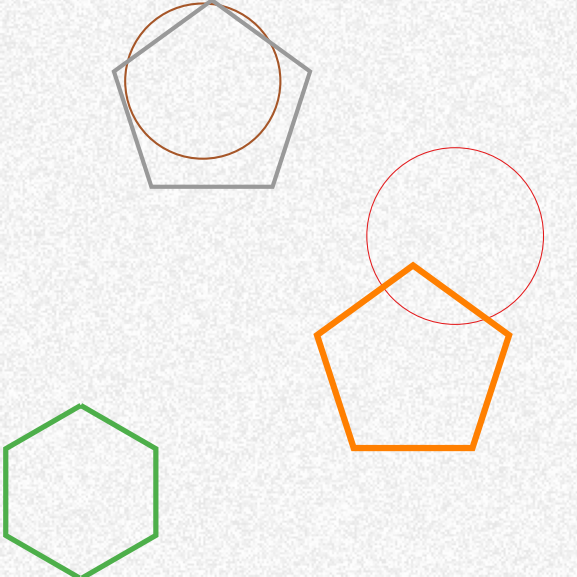[{"shape": "circle", "thickness": 0.5, "radius": 0.76, "center": [0.788, 0.59]}, {"shape": "hexagon", "thickness": 2.5, "radius": 0.75, "center": [0.14, 0.147]}, {"shape": "pentagon", "thickness": 3, "radius": 0.87, "center": [0.715, 0.365]}, {"shape": "circle", "thickness": 1, "radius": 0.67, "center": [0.351, 0.859]}, {"shape": "pentagon", "thickness": 2, "radius": 0.89, "center": [0.367, 0.82]}]